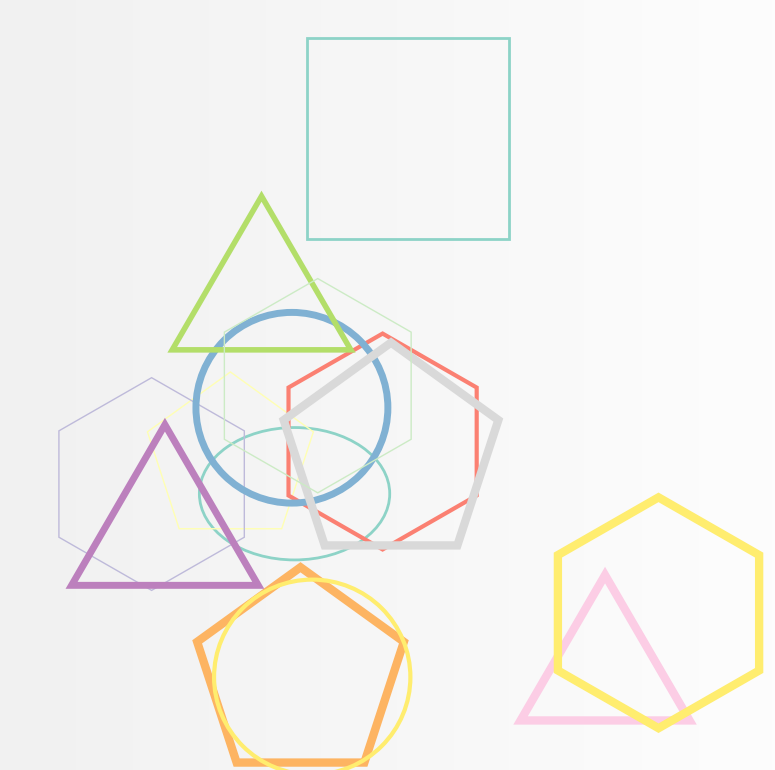[{"shape": "oval", "thickness": 1, "radius": 0.61, "center": [0.38, 0.359]}, {"shape": "square", "thickness": 1, "radius": 0.65, "center": [0.526, 0.82]}, {"shape": "pentagon", "thickness": 0.5, "radius": 0.56, "center": [0.297, 0.404]}, {"shape": "hexagon", "thickness": 0.5, "radius": 0.69, "center": [0.196, 0.371]}, {"shape": "hexagon", "thickness": 1.5, "radius": 0.7, "center": [0.494, 0.427]}, {"shape": "circle", "thickness": 2.5, "radius": 0.62, "center": [0.377, 0.47]}, {"shape": "pentagon", "thickness": 3, "radius": 0.7, "center": [0.388, 0.123]}, {"shape": "triangle", "thickness": 2, "radius": 0.67, "center": [0.337, 0.612]}, {"shape": "triangle", "thickness": 3, "radius": 0.63, "center": [0.781, 0.127]}, {"shape": "pentagon", "thickness": 3, "radius": 0.73, "center": [0.505, 0.409]}, {"shape": "triangle", "thickness": 2.5, "radius": 0.7, "center": [0.213, 0.309]}, {"shape": "hexagon", "thickness": 0.5, "radius": 0.7, "center": [0.41, 0.499]}, {"shape": "hexagon", "thickness": 3, "radius": 0.75, "center": [0.85, 0.204]}, {"shape": "circle", "thickness": 1.5, "radius": 0.63, "center": [0.403, 0.121]}]